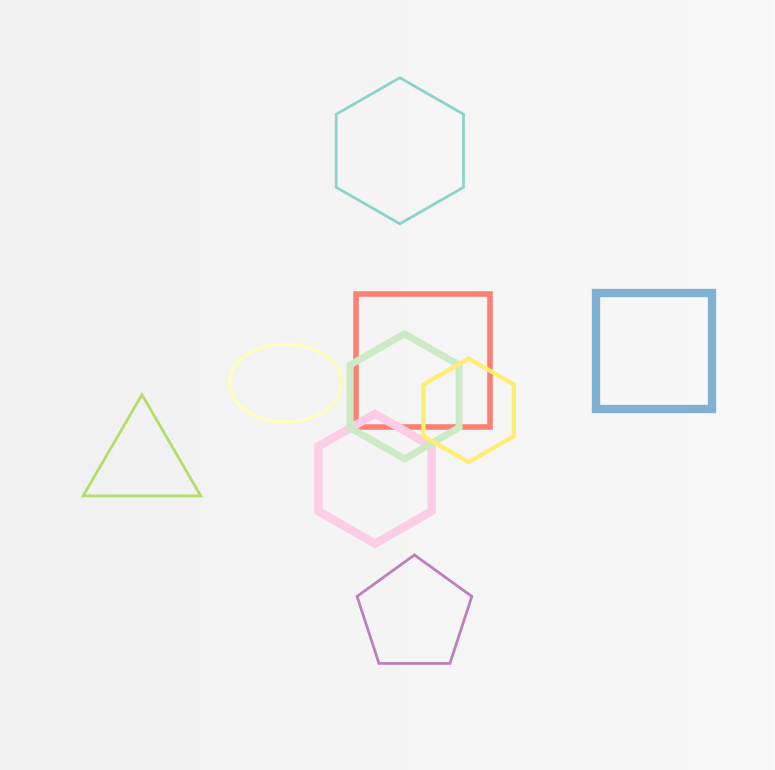[{"shape": "hexagon", "thickness": 1, "radius": 0.47, "center": [0.516, 0.804]}, {"shape": "oval", "thickness": 1, "radius": 0.36, "center": [0.368, 0.503]}, {"shape": "square", "thickness": 2, "radius": 0.43, "center": [0.546, 0.532]}, {"shape": "square", "thickness": 3, "radius": 0.38, "center": [0.844, 0.544]}, {"shape": "triangle", "thickness": 1, "radius": 0.44, "center": [0.183, 0.4]}, {"shape": "hexagon", "thickness": 3, "radius": 0.42, "center": [0.484, 0.378]}, {"shape": "pentagon", "thickness": 1, "radius": 0.39, "center": [0.535, 0.201]}, {"shape": "hexagon", "thickness": 2.5, "radius": 0.41, "center": [0.522, 0.485]}, {"shape": "hexagon", "thickness": 1.5, "radius": 0.34, "center": [0.605, 0.467]}]